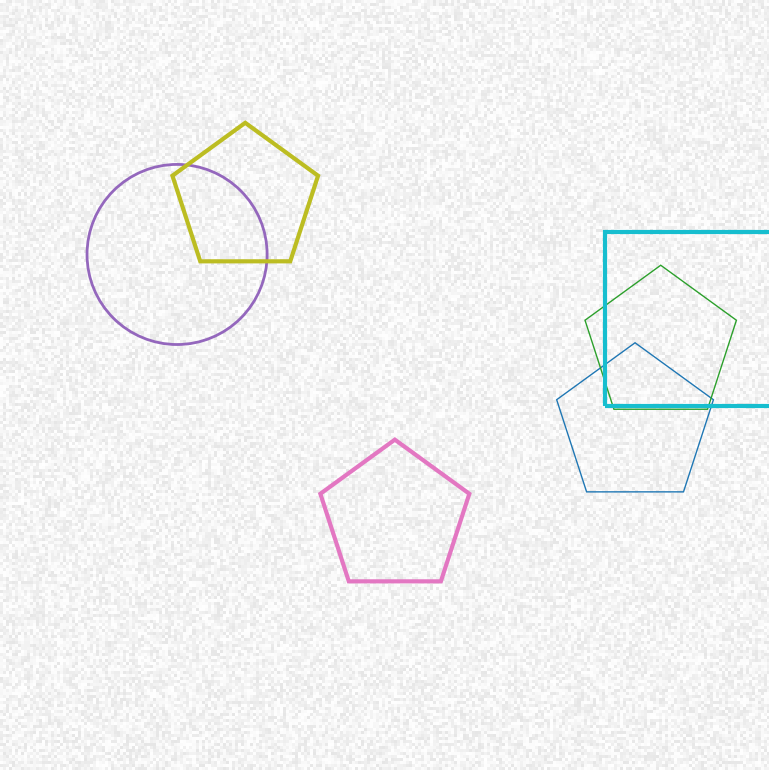[{"shape": "pentagon", "thickness": 0.5, "radius": 0.54, "center": [0.825, 0.448]}, {"shape": "pentagon", "thickness": 0.5, "radius": 0.52, "center": [0.858, 0.552]}, {"shape": "circle", "thickness": 1, "radius": 0.58, "center": [0.23, 0.67]}, {"shape": "pentagon", "thickness": 1.5, "radius": 0.51, "center": [0.513, 0.327]}, {"shape": "pentagon", "thickness": 1.5, "radius": 0.5, "center": [0.319, 0.741]}, {"shape": "square", "thickness": 1.5, "radius": 0.56, "center": [0.898, 0.586]}]